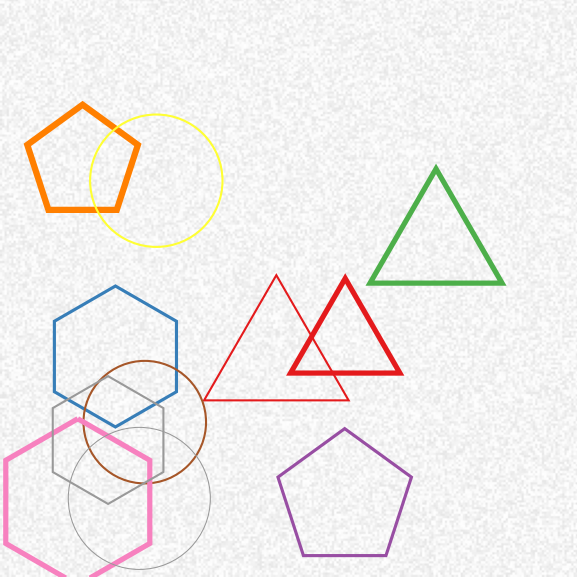[{"shape": "triangle", "thickness": 2.5, "radius": 0.55, "center": [0.598, 0.408]}, {"shape": "triangle", "thickness": 1, "radius": 0.72, "center": [0.479, 0.378]}, {"shape": "hexagon", "thickness": 1.5, "radius": 0.61, "center": [0.2, 0.382]}, {"shape": "triangle", "thickness": 2.5, "radius": 0.66, "center": [0.755, 0.575]}, {"shape": "pentagon", "thickness": 1.5, "radius": 0.61, "center": [0.597, 0.135]}, {"shape": "pentagon", "thickness": 3, "radius": 0.5, "center": [0.143, 0.717]}, {"shape": "circle", "thickness": 1, "radius": 0.57, "center": [0.271, 0.686]}, {"shape": "circle", "thickness": 1, "radius": 0.53, "center": [0.251, 0.268]}, {"shape": "hexagon", "thickness": 2.5, "radius": 0.72, "center": [0.135, 0.13]}, {"shape": "hexagon", "thickness": 1, "radius": 0.55, "center": [0.187, 0.237]}, {"shape": "circle", "thickness": 0.5, "radius": 0.61, "center": [0.241, 0.136]}]